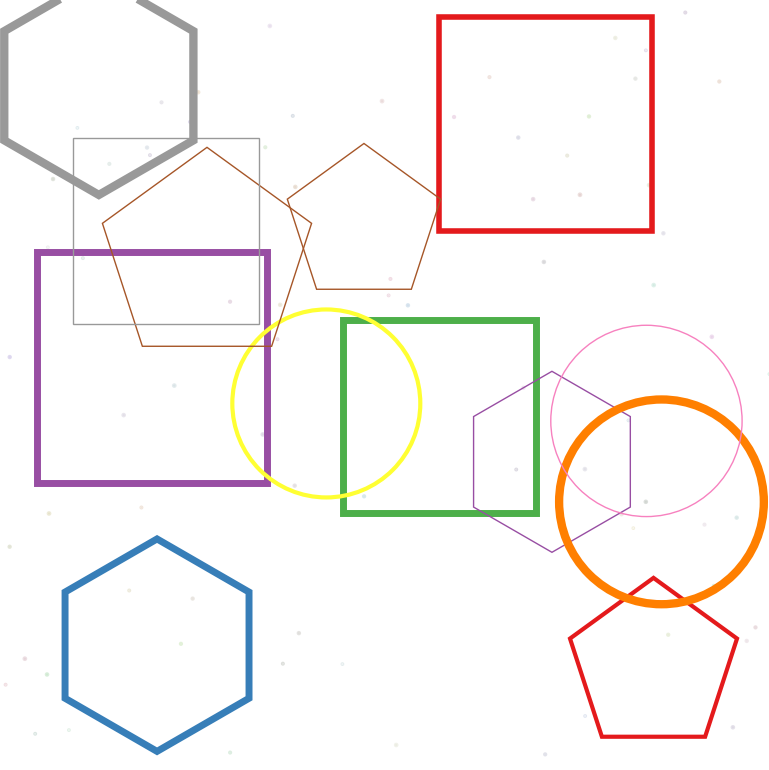[{"shape": "square", "thickness": 2, "radius": 0.69, "center": [0.708, 0.839]}, {"shape": "pentagon", "thickness": 1.5, "radius": 0.57, "center": [0.849, 0.135]}, {"shape": "hexagon", "thickness": 2.5, "radius": 0.69, "center": [0.204, 0.162]}, {"shape": "square", "thickness": 2.5, "radius": 0.63, "center": [0.57, 0.46]}, {"shape": "hexagon", "thickness": 0.5, "radius": 0.59, "center": [0.717, 0.4]}, {"shape": "square", "thickness": 2.5, "radius": 0.75, "center": [0.197, 0.523]}, {"shape": "circle", "thickness": 3, "radius": 0.66, "center": [0.859, 0.348]}, {"shape": "circle", "thickness": 1.5, "radius": 0.61, "center": [0.424, 0.476]}, {"shape": "pentagon", "thickness": 0.5, "radius": 0.71, "center": [0.269, 0.666]}, {"shape": "pentagon", "thickness": 0.5, "radius": 0.52, "center": [0.473, 0.709]}, {"shape": "circle", "thickness": 0.5, "radius": 0.62, "center": [0.84, 0.453]}, {"shape": "hexagon", "thickness": 3, "radius": 0.71, "center": [0.128, 0.889]}, {"shape": "square", "thickness": 0.5, "radius": 0.6, "center": [0.215, 0.7]}]